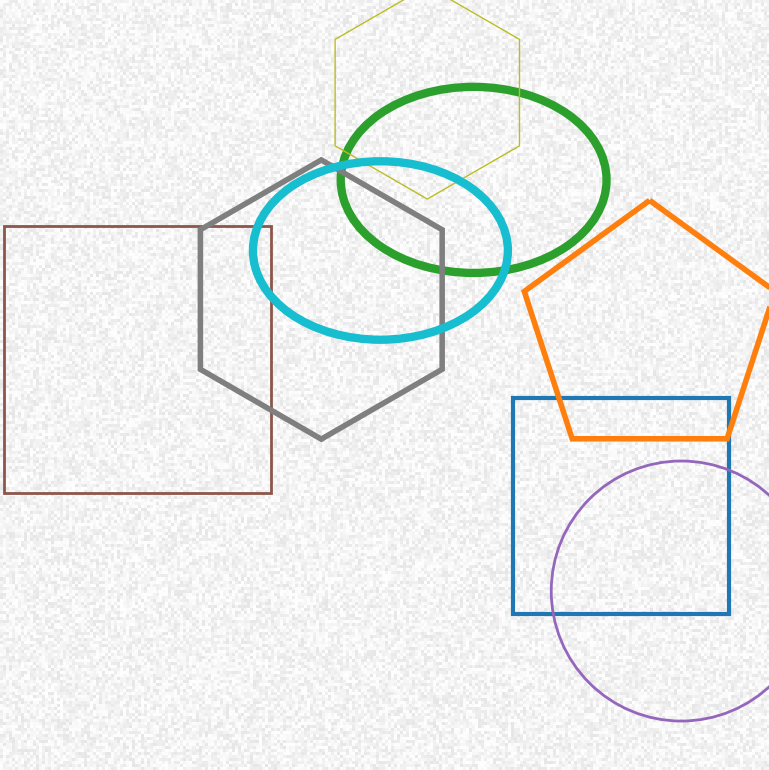[{"shape": "square", "thickness": 1.5, "radius": 0.7, "center": [0.807, 0.343]}, {"shape": "pentagon", "thickness": 2, "radius": 0.86, "center": [0.844, 0.569]}, {"shape": "oval", "thickness": 3, "radius": 0.86, "center": [0.615, 0.766]}, {"shape": "circle", "thickness": 1, "radius": 0.84, "center": [0.885, 0.232]}, {"shape": "square", "thickness": 1, "radius": 0.87, "center": [0.178, 0.533]}, {"shape": "hexagon", "thickness": 2, "radius": 0.91, "center": [0.417, 0.611]}, {"shape": "hexagon", "thickness": 0.5, "radius": 0.69, "center": [0.555, 0.88]}, {"shape": "oval", "thickness": 3, "radius": 0.83, "center": [0.494, 0.675]}]